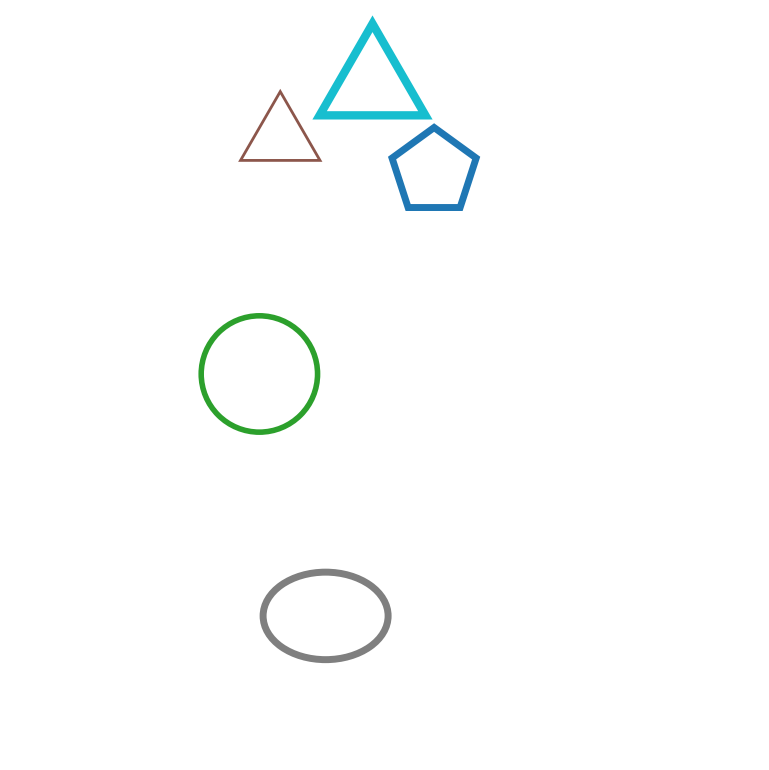[{"shape": "pentagon", "thickness": 2.5, "radius": 0.29, "center": [0.564, 0.777]}, {"shape": "circle", "thickness": 2, "radius": 0.38, "center": [0.337, 0.514]}, {"shape": "triangle", "thickness": 1, "radius": 0.3, "center": [0.364, 0.821]}, {"shape": "oval", "thickness": 2.5, "radius": 0.41, "center": [0.423, 0.2]}, {"shape": "triangle", "thickness": 3, "radius": 0.4, "center": [0.484, 0.89]}]